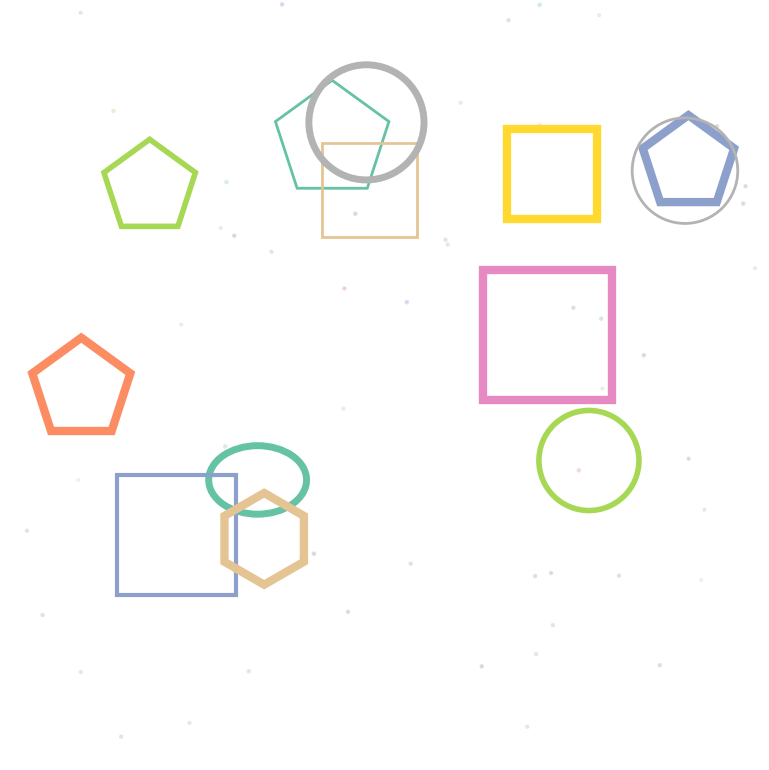[{"shape": "pentagon", "thickness": 1, "radius": 0.39, "center": [0.431, 0.818]}, {"shape": "oval", "thickness": 2.5, "radius": 0.32, "center": [0.335, 0.377]}, {"shape": "pentagon", "thickness": 3, "radius": 0.33, "center": [0.106, 0.494]}, {"shape": "square", "thickness": 1.5, "radius": 0.39, "center": [0.229, 0.305]}, {"shape": "pentagon", "thickness": 3, "radius": 0.31, "center": [0.894, 0.788]}, {"shape": "square", "thickness": 3, "radius": 0.42, "center": [0.711, 0.565]}, {"shape": "circle", "thickness": 2, "radius": 0.32, "center": [0.765, 0.402]}, {"shape": "pentagon", "thickness": 2, "radius": 0.31, "center": [0.194, 0.757]}, {"shape": "square", "thickness": 3, "radius": 0.29, "center": [0.717, 0.774]}, {"shape": "hexagon", "thickness": 3, "radius": 0.3, "center": [0.343, 0.3]}, {"shape": "square", "thickness": 1, "radius": 0.31, "center": [0.48, 0.753]}, {"shape": "circle", "thickness": 2.5, "radius": 0.37, "center": [0.476, 0.841]}, {"shape": "circle", "thickness": 1, "radius": 0.34, "center": [0.89, 0.778]}]